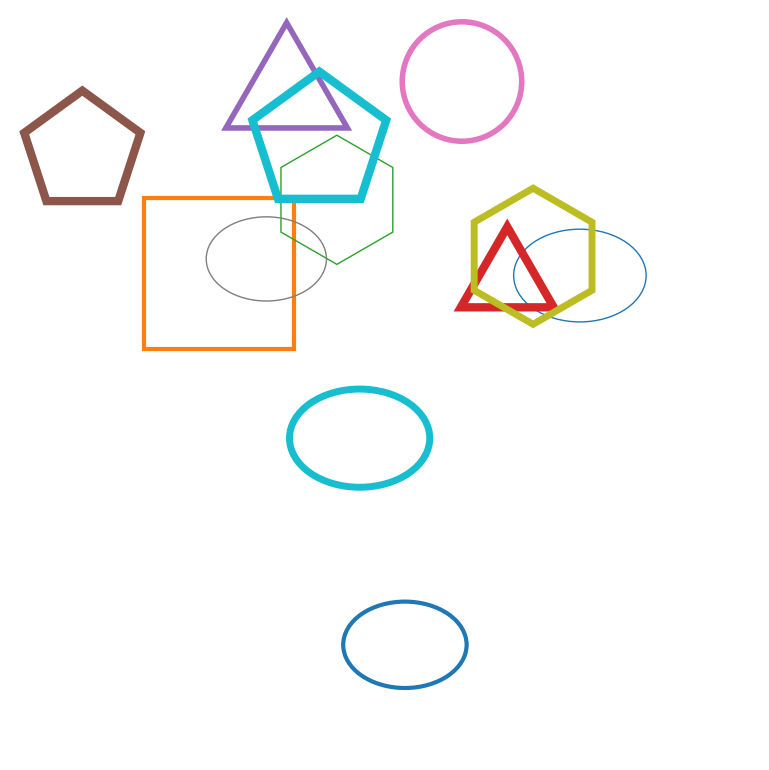[{"shape": "oval", "thickness": 0.5, "radius": 0.43, "center": [0.753, 0.642]}, {"shape": "oval", "thickness": 1.5, "radius": 0.4, "center": [0.526, 0.163]}, {"shape": "square", "thickness": 1.5, "radius": 0.49, "center": [0.284, 0.645]}, {"shape": "hexagon", "thickness": 0.5, "radius": 0.42, "center": [0.438, 0.741]}, {"shape": "triangle", "thickness": 3, "radius": 0.35, "center": [0.659, 0.636]}, {"shape": "triangle", "thickness": 2, "radius": 0.46, "center": [0.372, 0.879]}, {"shape": "pentagon", "thickness": 3, "radius": 0.4, "center": [0.107, 0.803]}, {"shape": "circle", "thickness": 2, "radius": 0.39, "center": [0.6, 0.894]}, {"shape": "oval", "thickness": 0.5, "radius": 0.39, "center": [0.346, 0.664]}, {"shape": "hexagon", "thickness": 2.5, "radius": 0.44, "center": [0.692, 0.667]}, {"shape": "oval", "thickness": 2.5, "radius": 0.46, "center": [0.467, 0.431]}, {"shape": "pentagon", "thickness": 3, "radius": 0.46, "center": [0.415, 0.816]}]